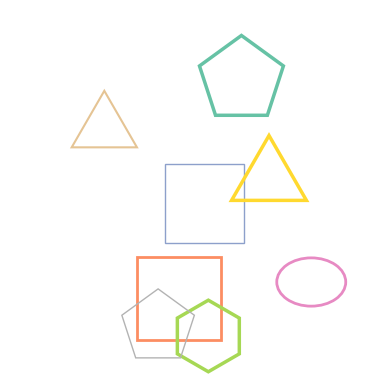[{"shape": "pentagon", "thickness": 2.5, "radius": 0.57, "center": [0.627, 0.793]}, {"shape": "square", "thickness": 2, "radius": 0.54, "center": [0.465, 0.225]}, {"shape": "square", "thickness": 1, "radius": 0.52, "center": [0.532, 0.472]}, {"shape": "oval", "thickness": 2, "radius": 0.45, "center": [0.808, 0.268]}, {"shape": "hexagon", "thickness": 2.5, "radius": 0.46, "center": [0.541, 0.127]}, {"shape": "triangle", "thickness": 2.5, "radius": 0.56, "center": [0.699, 0.536]}, {"shape": "triangle", "thickness": 1.5, "radius": 0.49, "center": [0.271, 0.666]}, {"shape": "pentagon", "thickness": 1, "radius": 0.5, "center": [0.411, 0.151]}]